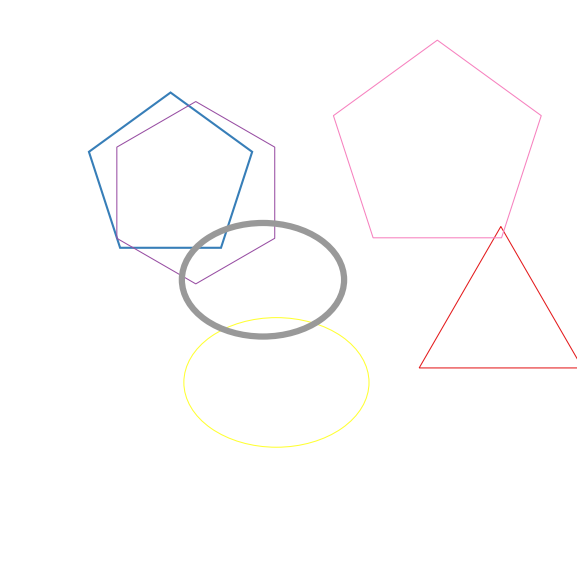[{"shape": "triangle", "thickness": 0.5, "radius": 0.82, "center": [0.867, 0.444]}, {"shape": "pentagon", "thickness": 1, "radius": 0.74, "center": [0.295, 0.69]}, {"shape": "hexagon", "thickness": 0.5, "radius": 0.79, "center": [0.339, 0.665]}, {"shape": "oval", "thickness": 0.5, "radius": 0.8, "center": [0.479, 0.337]}, {"shape": "pentagon", "thickness": 0.5, "radius": 0.95, "center": [0.757, 0.74]}, {"shape": "oval", "thickness": 3, "radius": 0.7, "center": [0.455, 0.515]}]